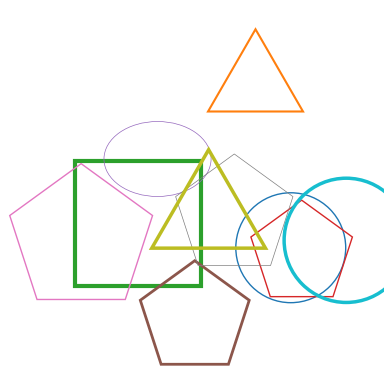[{"shape": "circle", "thickness": 1, "radius": 0.71, "center": [0.755, 0.357]}, {"shape": "triangle", "thickness": 1.5, "radius": 0.71, "center": [0.664, 0.782]}, {"shape": "square", "thickness": 3, "radius": 0.81, "center": [0.358, 0.42]}, {"shape": "pentagon", "thickness": 1, "radius": 0.69, "center": [0.783, 0.342]}, {"shape": "oval", "thickness": 0.5, "radius": 0.7, "center": [0.409, 0.587]}, {"shape": "pentagon", "thickness": 2, "radius": 0.74, "center": [0.506, 0.174]}, {"shape": "pentagon", "thickness": 1, "radius": 0.98, "center": [0.211, 0.38]}, {"shape": "pentagon", "thickness": 0.5, "radius": 0.8, "center": [0.609, 0.44]}, {"shape": "triangle", "thickness": 2.5, "radius": 0.85, "center": [0.542, 0.441]}, {"shape": "circle", "thickness": 2.5, "radius": 0.81, "center": [0.899, 0.376]}]